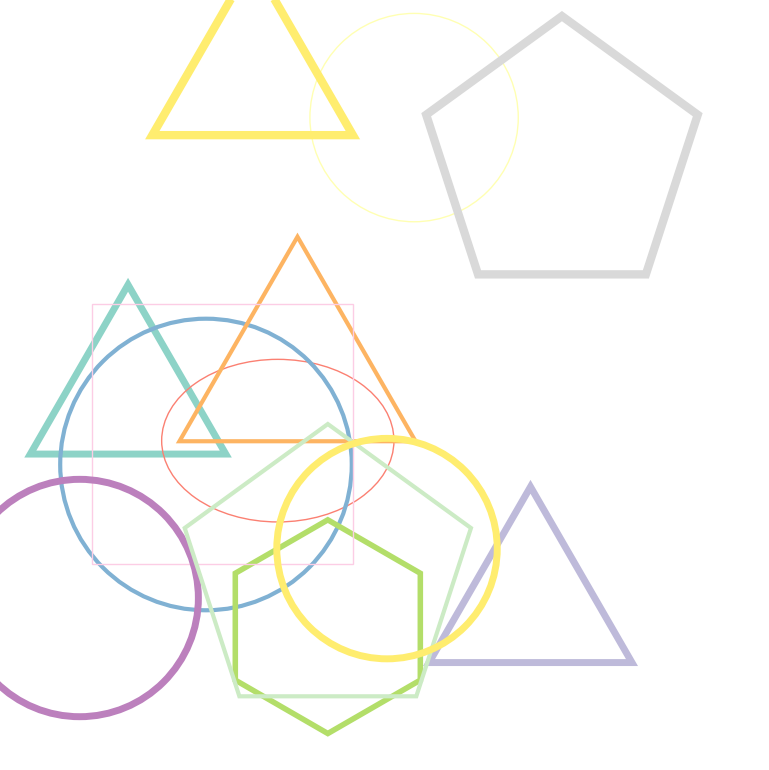[{"shape": "triangle", "thickness": 2.5, "radius": 0.73, "center": [0.166, 0.484]}, {"shape": "circle", "thickness": 0.5, "radius": 0.68, "center": [0.538, 0.847]}, {"shape": "triangle", "thickness": 2.5, "radius": 0.76, "center": [0.689, 0.216]}, {"shape": "oval", "thickness": 0.5, "radius": 0.75, "center": [0.361, 0.428]}, {"shape": "circle", "thickness": 1.5, "radius": 0.95, "center": [0.268, 0.397]}, {"shape": "triangle", "thickness": 1.5, "radius": 0.89, "center": [0.386, 0.515]}, {"shape": "hexagon", "thickness": 2, "radius": 0.69, "center": [0.426, 0.186]}, {"shape": "square", "thickness": 0.5, "radius": 0.85, "center": [0.289, 0.436]}, {"shape": "pentagon", "thickness": 3, "radius": 0.93, "center": [0.73, 0.794]}, {"shape": "circle", "thickness": 2.5, "radius": 0.77, "center": [0.103, 0.223]}, {"shape": "pentagon", "thickness": 1.5, "radius": 0.98, "center": [0.426, 0.254]}, {"shape": "circle", "thickness": 2.5, "radius": 0.72, "center": [0.503, 0.288]}, {"shape": "triangle", "thickness": 3, "radius": 0.75, "center": [0.328, 0.9]}]